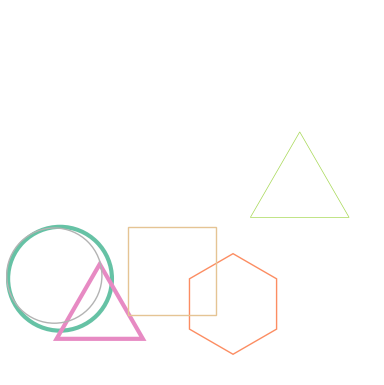[{"shape": "circle", "thickness": 3, "radius": 0.67, "center": [0.156, 0.276]}, {"shape": "hexagon", "thickness": 1, "radius": 0.65, "center": [0.605, 0.21]}, {"shape": "triangle", "thickness": 3, "radius": 0.65, "center": [0.259, 0.185]}, {"shape": "triangle", "thickness": 0.5, "radius": 0.74, "center": [0.779, 0.509]}, {"shape": "square", "thickness": 1, "radius": 0.57, "center": [0.446, 0.296]}, {"shape": "circle", "thickness": 1, "radius": 0.62, "center": [0.141, 0.284]}]